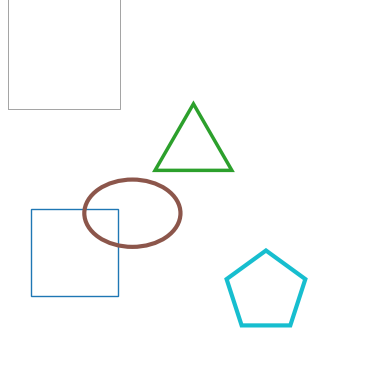[{"shape": "square", "thickness": 1, "radius": 0.56, "center": [0.194, 0.345]}, {"shape": "triangle", "thickness": 2.5, "radius": 0.58, "center": [0.502, 0.615]}, {"shape": "oval", "thickness": 3, "radius": 0.62, "center": [0.344, 0.446]}, {"shape": "square", "thickness": 0.5, "radius": 0.72, "center": [0.166, 0.862]}, {"shape": "pentagon", "thickness": 3, "radius": 0.54, "center": [0.691, 0.242]}]